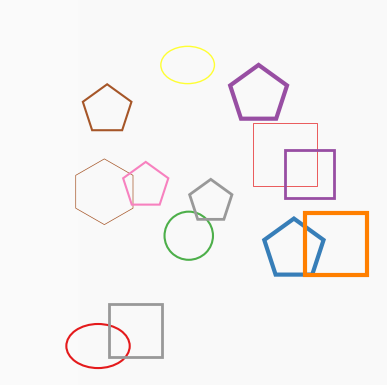[{"shape": "square", "thickness": 0.5, "radius": 0.41, "center": [0.736, 0.598]}, {"shape": "oval", "thickness": 1.5, "radius": 0.41, "center": [0.253, 0.101]}, {"shape": "pentagon", "thickness": 3, "radius": 0.4, "center": [0.758, 0.352]}, {"shape": "circle", "thickness": 1.5, "radius": 0.31, "center": [0.487, 0.388]}, {"shape": "square", "thickness": 2, "radius": 0.32, "center": [0.799, 0.548]}, {"shape": "pentagon", "thickness": 3, "radius": 0.39, "center": [0.667, 0.754]}, {"shape": "square", "thickness": 3, "radius": 0.41, "center": [0.867, 0.366]}, {"shape": "oval", "thickness": 1, "radius": 0.35, "center": [0.484, 0.831]}, {"shape": "pentagon", "thickness": 1.5, "radius": 0.33, "center": [0.277, 0.715]}, {"shape": "hexagon", "thickness": 0.5, "radius": 0.43, "center": [0.269, 0.502]}, {"shape": "pentagon", "thickness": 1.5, "radius": 0.31, "center": [0.376, 0.518]}, {"shape": "square", "thickness": 2, "radius": 0.34, "center": [0.35, 0.142]}, {"shape": "pentagon", "thickness": 2, "radius": 0.29, "center": [0.544, 0.477]}]